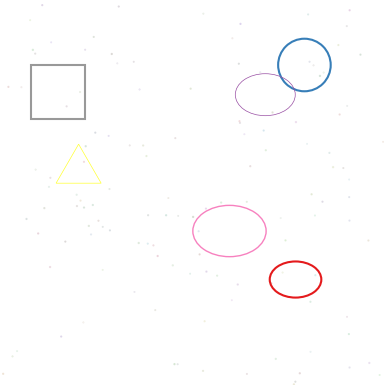[{"shape": "oval", "thickness": 1.5, "radius": 0.34, "center": [0.768, 0.274]}, {"shape": "circle", "thickness": 1.5, "radius": 0.34, "center": [0.791, 0.831]}, {"shape": "oval", "thickness": 0.5, "radius": 0.39, "center": [0.689, 0.754]}, {"shape": "triangle", "thickness": 0.5, "radius": 0.34, "center": [0.204, 0.558]}, {"shape": "oval", "thickness": 1, "radius": 0.48, "center": [0.596, 0.4]}, {"shape": "square", "thickness": 1.5, "radius": 0.35, "center": [0.151, 0.761]}]